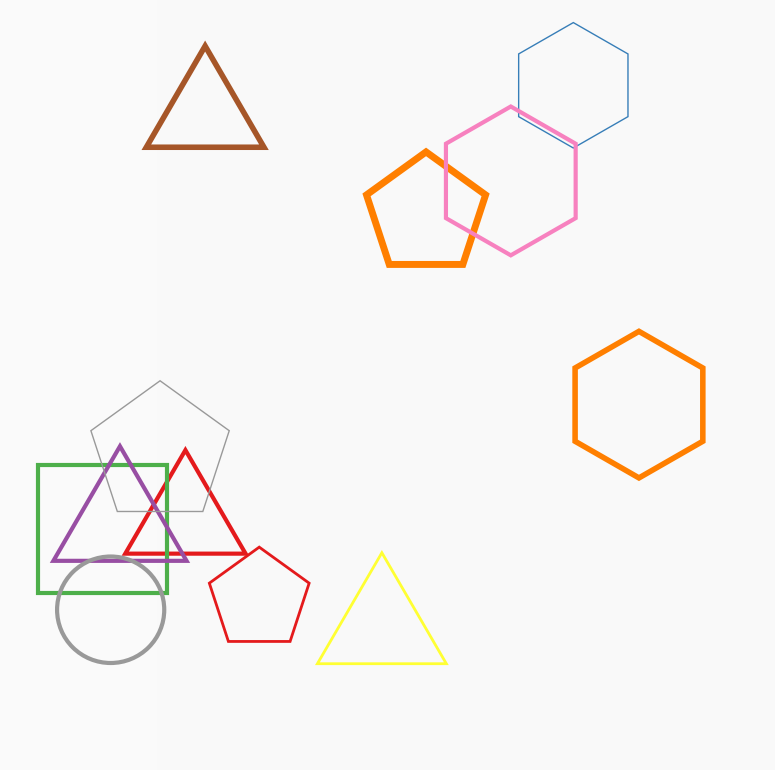[{"shape": "pentagon", "thickness": 1, "radius": 0.34, "center": [0.335, 0.222]}, {"shape": "triangle", "thickness": 1.5, "radius": 0.45, "center": [0.239, 0.326]}, {"shape": "hexagon", "thickness": 0.5, "radius": 0.41, "center": [0.74, 0.889]}, {"shape": "square", "thickness": 1.5, "radius": 0.41, "center": [0.132, 0.313]}, {"shape": "triangle", "thickness": 1.5, "radius": 0.5, "center": [0.155, 0.321]}, {"shape": "hexagon", "thickness": 2, "radius": 0.48, "center": [0.824, 0.474]}, {"shape": "pentagon", "thickness": 2.5, "radius": 0.4, "center": [0.55, 0.722]}, {"shape": "triangle", "thickness": 1, "radius": 0.48, "center": [0.493, 0.186]}, {"shape": "triangle", "thickness": 2, "radius": 0.44, "center": [0.265, 0.853]}, {"shape": "hexagon", "thickness": 1.5, "radius": 0.48, "center": [0.659, 0.765]}, {"shape": "pentagon", "thickness": 0.5, "radius": 0.47, "center": [0.207, 0.412]}, {"shape": "circle", "thickness": 1.5, "radius": 0.35, "center": [0.143, 0.208]}]